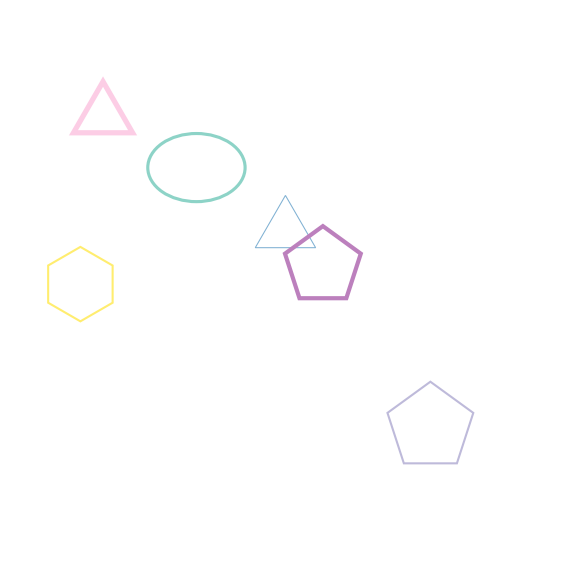[{"shape": "oval", "thickness": 1.5, "radius": 0.42, "center": [0.34, 0.709]}, {"shape": "pentagon", "thickness": 1, "radius": 0.39, "center": [0.745, 0.26]}, {"shape": "triangle", "thickness": 0.5, "radius": 0.3, "center": [0.494, 0.6]}, {"shape": "triangle", "thickness": 2.5, "radius": 0.3, "center": [0.178, 0.799]}, {"shape": "pentagon", "thickness": 2, "radius": 0.35, "center": [0.559, 0.539]}, {"shape": "hexagon", "thickness": 1, "radius": 0.32, "center": [0.139, 0.507]}]